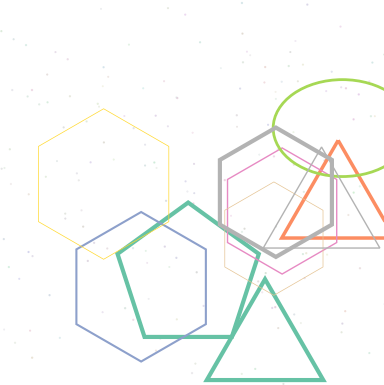[{"shape": "pentagon", "thickness": 3, "radius": 0.96, "center": [0.489, 0.281]}, {"shape": "triangle", "thickness": 3, "radius": 0.87, "center": [0.688, 0.1]}, {"shape": "triangle", "thickness": 2.5, "radius": 0.85, "center": [0.878, 0.466]}, {"shape": "hexagon", "thickness": 1.5, "radius": 0.97, "center": [0.367, 0.255]}, {"shape": "hexagon", "thickness": 1, "radius": 0.82, "center": [0.733, 0.452]}, {"shape": "oval", "thickness": 2, "radius": 0.9, "center": [0.889, 0.667]}, {"shape": "hexagon", "thickness": 0.5, "radius": 0.98, "center": [0.269, 0.522]}, {"shape": "hexagon", "thickness": 0.5, "radius": 0.74, "center": [0.711, 0.38]}, {"shape": "hexagon", "thickness": 3, "radius": 0.84, "center": [0.717, 0.501]}, {"shape": "triangle", "thickness": 1, "radius": 0.87, "center": [0.835, 0.443]}]